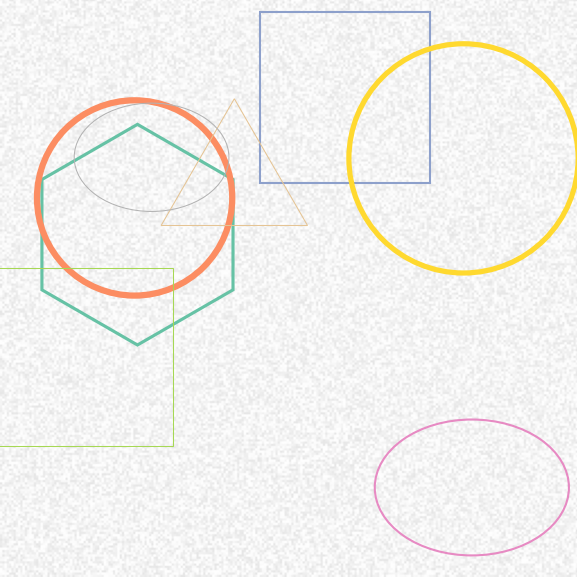[{"shape": "hexagon", "thickness": 1.5, "radius": 0.96, "center": [0.238, 0.593]}, {"shape": "circle", "thickness": 3, "radius": 0.85, "center": [0.233, 0.656]}, {"shape": "square", "thickness": 1, "radius": 0.74, "center": [0.597, 0.83]}, {"shape": "oval", "thickness": 1, "radius": 0.84, "center": [0.817, 0.155]}, {"shape": "square", "thickness": 0.5, "radius": 0.77, "center": [0.144, 0.381]}, {"shape": "circle", "thickness": 2.5, "radius": 0.99, "center": [0.803, 0.725]}, {"shape": "triangle", "thickness": 0.5, "radius": 0.73, "center": [0.406, 0.682]}, {"shape": "oval", "thickness": 0.5, "radius": 0.67, "center": [0.262, 0.727]}]